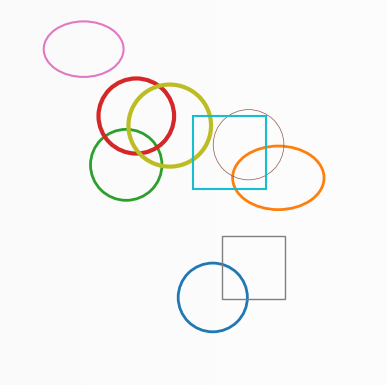[{"shape": "circle", "thickness": 2, "radius": 0.45, "center": [0.549, 0.227]}, {"shape": "oval", "thickness": 2, "radius": 0.59, "center": [0.718, 0.538]}, {"shape": "circle", "thickness": 2, "radius": 0.46, "center": [0.326, 0.572]}, {"shape": "circle", "thickness": 3, "radius": 0.49, "center": [0.352, 0.699]}, {"shape": "circle", "thickness": 0.5, "radius": 0.46, "center": [0.641, 0.624]}, {"shape": "oval", "thickness": 1.5, "radius": 0.52, "center": [0.216, 0.872]}, {"shape": "square", "thickness": 1, "radius": 0.41, "center": [0.654, 0.306]}, {"shape": "circle", "thickness": 3, "radius": 0.53, "center": [0.438, 0.674]}, {"shape": "square", "thickness": 1.5, "radius": 0.47, "center": [0.591, 0.605]}]